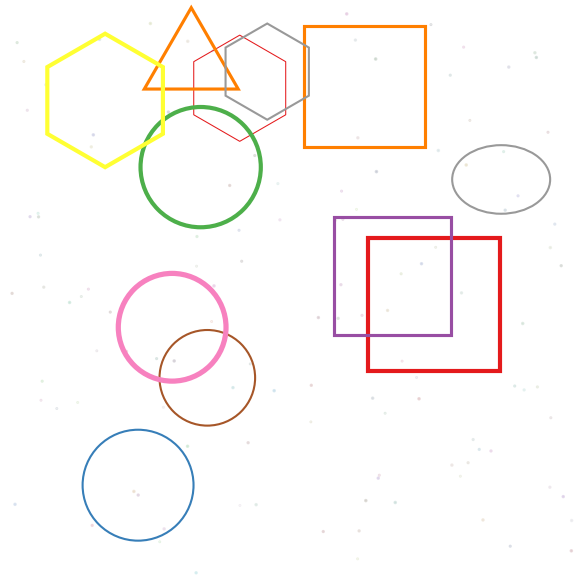[{"shape": "hexagon", "thickness": 0.5, "radius": 0.46, "center": [0.415, 0.846]}, {"shape": "square", "thickness": 2, "radius": 0.57, "center": [0.751, 0.472]}, {"shape": "circle", "thickness": 1, "radius": 0.48, "center": [0.239, 0.159]}, {"shape": "circle", "thickness": 2, "radius": 0.52, "center": [0.347, 0.71]}, {"shape": "square", "thickness": 1.5, "radius": 0.51, "center": [0.679, 0.521]}, {"shape": "square", "thickness": 1.5, "radius": 0.52, "center": [0.632, 0.849]}, {"shape": "triangle", "thickness": 1.5, "radius": 0.47, "center": [0.331, 0.892]}, {"shape": "hexagon", "thickness": 2, "radius": 0.58, "center": [0.182, 0.825]}, {"shape": "circle", "thickness": 1, "radius": 0.41, "center": [0.359, 0.345]}, {"shape": "circle", "thickness": 2.5, "radius": 0.47, "center": [0.298, 0.432]}, {"shape": "hexagon", "thickness": 1, "radius": 0.42, "center": [0.463, 0.875]}, {"shape": "oval", "thickness": 1, "radius": 0.42, "center": [0.868, 0.688]}]